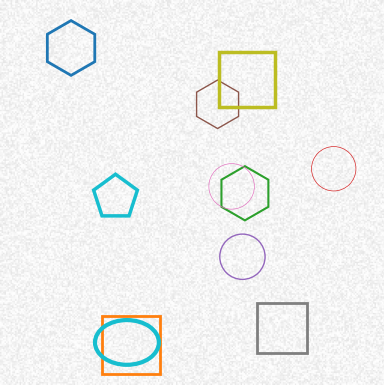[{"shape": "hexagon", "thickness": 2, "radius": 0.36, "center": [0.185, 0.875]}, {"shape": "square", "thickness": 2, "radius": 0.38, "center": [0.34, 0.103]}, {"shape": "hexagon", "thickness": 1.5, "radius": 0.35, "center": [0.636, 0.498]}, {"shape": "circle", "thickness": 0.5, "radius": 0.29, "center": [0.867, 0.562]}, {"shape": "circle", "thickness": 1, "radius": 0.29, "center": [0.63, 0.333]}, {"shape": "hexagon", "thickness": 1, "radius": 0.31, "center": [0.565, 0.729]}, {"shape": "circle", "thickness": 0.5, "radius": 0.3, "center": [0.602, 0.516]}, {"shape": "square", "thickness": 2, "radius": 0.32, "center": [0.733, 0.147]}, {"shape": "square", "thickness": 2.5, "radius": 0.36, "center": [0.641, 0.793]}, {"shape": "pentagon", "thickness": 2.5, "radius": 0.3, "center": [0.3, 0.488]}, {"shape": "oval", "thickness": 3, "radius": 0.41, "center": [0.33, 0.111]}]